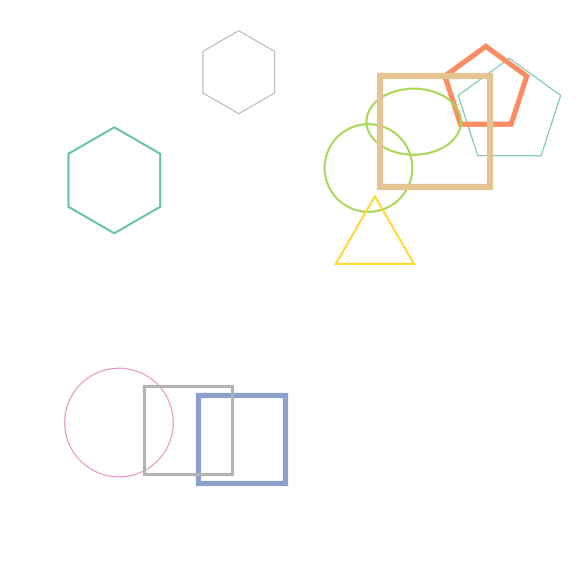[{"shape": "hexagon", "thickness": 1, "radius": 0.46, "center": [0.198, 0.687]}, {"shape": "pentagon", "thickness": 0.5, "radius": 0.47, "center": [0.882, 0.805]}, {"shape": "pentagon", "thickness": 2.5, "radius": 0.37, "center": [0.841, 0.844]}, {"shape": "square", "thickness": 2.5, "radius": 0.38, "center": [0.418, 0.239]}, {"shape": "circle", "thickness": 0.5, "radius": 0.47, "center": [0.206, 0.267]}, {"shape": "circle", "thickness": 1, "radius": 0.38, "center": [0.638, 0.708]}, {"shape": "oval", "thickness": 1, "radius": 0.41, "center": [0.716, 0.788]}, {"shape": "triangle", "thickness": 1, "radius": 0.39, "center": [0.649, 0.581]}, {"shape": "square", "thickness": 3, "radius": 0.48, "center": [0.753, 0.771]}, {"shape": "hexagon", "thickness": 0.5, "radius": 0.36, "center": [0.413, 0.874]}, {"shape": "square", "thickness": 1.5, "radius": 0.38, "center": [0.325, 0.255]}]